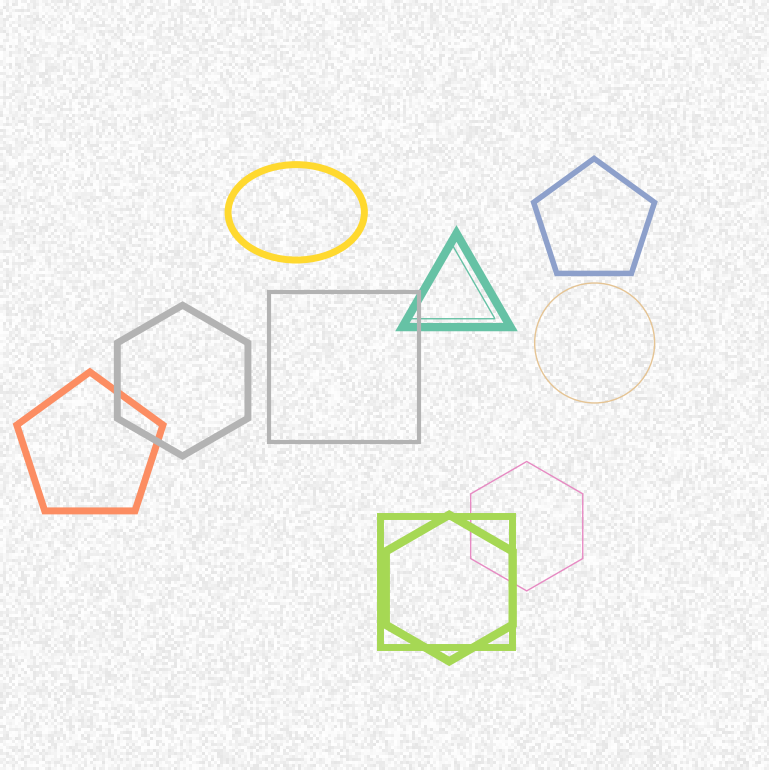[{"shape": "triangle", "thickness": 3, "radius": 0.41, "center": [0.593, 0.616]}, {"shape": "triangle", "thickness": 0.5, "radius": 0.34, "center": [0.584, 0.62]}, {"shape": "pentagon", "thickness": 2.5, "radius": 0.5, "center": [0.117, 0.417]}, {"shape": "pentagon", "thickness": 2, "radius": 0.41, "center": [0.772, 0.712]}, {"shape": "hexagon", "thickness": 0.5, "radius": 0.42, "center": [0.684, 0.317]}, {"shape": "hexagon", "thickness": 3, "radius": 0.48, "center": [0.583, 0.236]}, {"shape": "square", "thickness": 2.5, "radius": 0.43, "center": [0.579, 0.245]}, {"shape": "oval", "thickness": 2.5, "radius": 0.44, "center": [0.385, 0.724]}, {"shape": "circle", "thickness": 0.5, "radius": 0.39, "center": [0.772, 0.555]}, {"shape": "square", "thickness": 1.5, "radius": 0.49, "center": [0.447, 0.524]}, {"shape": "hexagon", "thickness": 2.5, "radius": 0.49, "center": [0.237, 0.506]}]